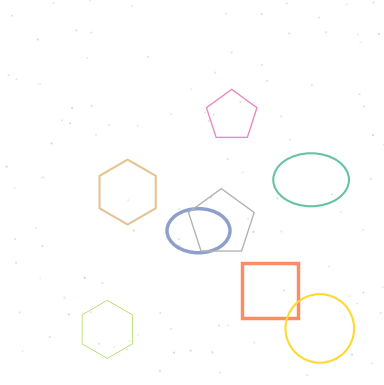[{"shape": "oval", "thickness": 1.5, "radius": 0.49, "center": [0.808, 0.533]}, {"shape": "square", "thickness": 2.5, "radius": 0.36, "center": [0.701, 0.246]}, {"shape": "oval", "thickness": 2.5, "radius": 0.41, "center": [0.516, 0.401]}, {"shape": "pentagon", "thickness": 1, "radius": 0.34, "center": [0.602, 0.699]}, {"shape": "hexagon", "thickness": 0.5, "radius": 0.38, "center": [0.279, 0.145]}, {"shape": "circle", "thickness": 1.5, "radius": 0.45, "center": [0.831, 0.147]}, {"shape": "hexagon", "thickness": 1.5, "radius": 0.42, "center": [0.332, 0.501]}, {"shape": "pentagon", "thickness": 1, "radius": 0.45, "center": [0.575, 0.42]}]